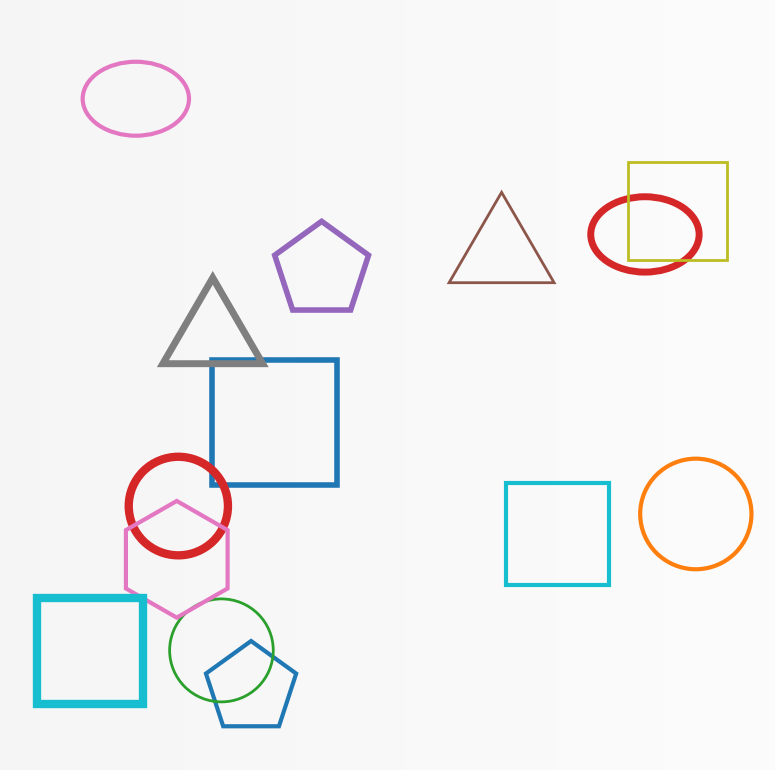[{"shape": "square", "thickness": 2, "radius": 0.4, "center": [0.354, 0.452]}, {"shape": "pentagon", "thickness": 1.5, "radius": 0.31, "center": [0.324, 0.106]}, {"shape": "circle", "thickness": 1.5, "radius": 0.36, "center": [0.898, 0.333]}, {"shape": "circle", "thickness": 1, "radius": 0.33, "center": [0.286, 0.155]}, {"shape": "oval", "thickness": 2.5, "radius": 0.35, "center": [0.832, 0.696]}, {"shape": "circle", "thickness": 3, "radius": 0.32, "center": [0.23, 0.343]}, {"shape": "pentagon", "thickness": 2, "radius": 0.32, "center": [0.415, 0.649]}, {"shape": "triangle", "thickness": 1, "radius": 0.39, "center": [0.647, 0.672]}, {"shape": "hexagon", "thickness": 1.5, "radius": 0.38, "center": [0.228, 0.274]}, {"shape": "oval", "thickness": 1.5, "radius": 0.34, "center": [0.175, 0.872]}, {"shape": "triangle", "thickness": 2.5, "radius": 0.37, "center": [0.275, 0.565]}, {"shape": "square", "thickness": 1, "radius": 0.32, "center": [0.874, 0.725]}, {"shape": "square", "thickness": 3, "radius": 0.34, "center": [0.116, 0.155]}, {"shape": "square", "thickness": 1.5, "radius": 0.33, "center": [0.719, 0.306]}]